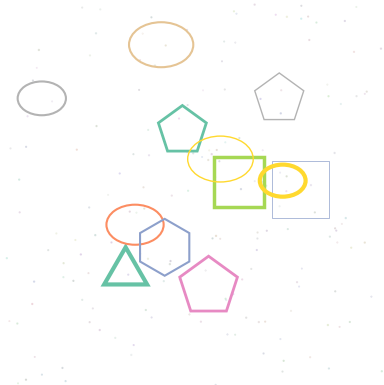[{"shape": "triangle", "thickness": 3, "radius": 0.32, "center": [0.326, 0.293]}, {"shape": "pentagon", "thickness": 2, "radius": 0.33, "center": [0.474, 0.661]}, {"shape": "oval", "thickness": 1.5, "radius": 0.37, "center": [0.351, 0.416]}, {"shape": "hexagon", "thickness": 1.5, "radius": 0.37, "center": [0.428, 0.358]}, {"shape": "square", "thickness": 0.5, "radius": 0.37, "center": [0.781, 0.509]}, {"shape": "pentagon", "thickness": 2, "radius": 0.39, "center": [0.542, 0.256]}, {"shape": "square", "thickness": 2.5, "radius": 0.32, "center": [0.621, 0.528]}, {"shape": "oval", "thickness": 3, "radius": 0.3, "center": [0.734, 0.531]}, {"shape": "oval", "thickness": 1, "radius": 0.43, "center": [0.573, 0.587]}, {"shape": "oval", "thickness": 1.5, "radius": 0.42, "center": [0.419, 0.884]}, {"shape": "pentagon", "thickness": 1, "radius": 0.33, "center": [0.725, 0.744]}, {"shape": "oval", "thickness": 1.5, "radius": 0.31, "center": [0.109, 0.745]}]